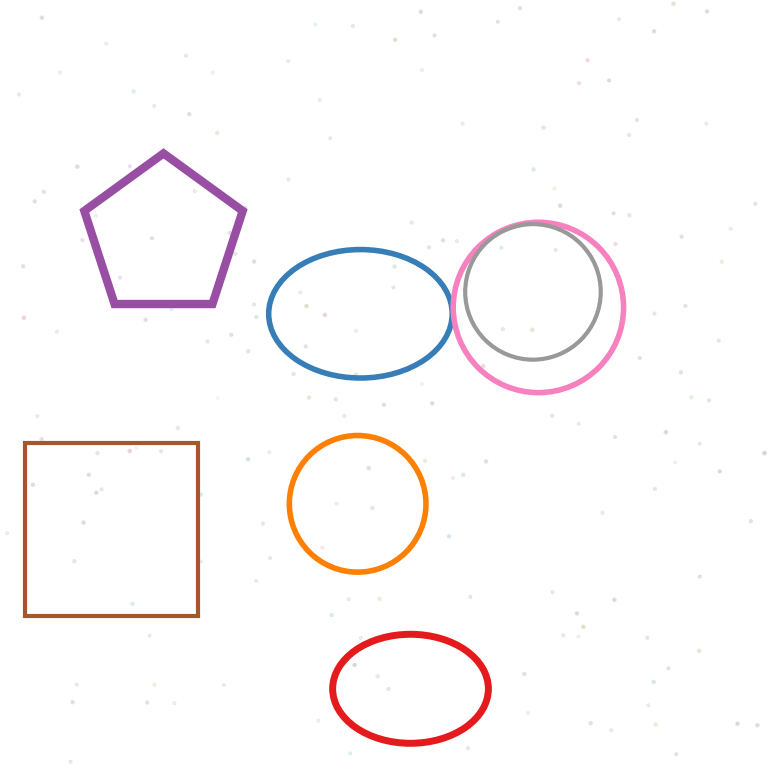[{"shape": "oval", "thickness": 2.5, "radius": 0.51, "center": [0.533, 0.105]}, {"shape": "oval", "thickness": 2, "radius": 0.6, "center": [0.468, 0.592]}, {"shape": "pentagon", "thickness": 3, "radius": 0.54, "center": [0.212, 0.693]}, {"shape": "circle", "thickness": 2, "radius": 0.44, "center": [0.464, 0.346]}, {"shape": "square", "thickness": 1.5, "radius": 0.56, "center": [0.145, 0.312]}, {"shape": "circle", "thickness": 2, "radius": 0.55, "center": [0.699, 0.601]}, {"shape": "circle", "thickness": 1.5, "radius": 0.44, "center": [0.692, 0.621]}]